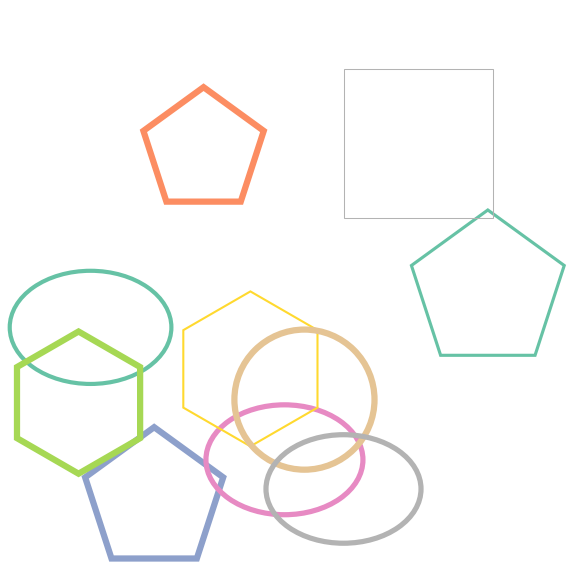[{"shape": "oval", "thickness": 2, "radius": 0.7, "center": [0.157, 0.432]}, {"shape": "pentagon", "thickness": 1.5, "radius": 0.7, "center": [0.845, 0.496]}, {"shape": "pentagon", "thickness": 3, "radius": 0.55, "center": [0.353, 0.739]}, {"shape": "pentagon", "thickness": 3, "radius": 0.63, "center": [0.267, 0.134]}, {"shape": "oval", "thickness": 2.5, "radius": 0.68, "center": [0.493, 0.203]}, {"shape": "hexagon", "thickness": 3, "radius": 0.62, "center": [0.136, 0.302]}, {"shape": "hexagon", "thickness": 1, "radius": 0.67, "center": [0.434, 0.36]}, {"shape": "circle", "thickness": 3, "radius": 0.61, "center": [0.527, 0.307]}, {"shape": "square", "thickness": 0.5, "radius": 0.64, "center": [0.724, 0.751]}, {"shape": "oval", "thickness": 2.5, "radius": 0.67, "center": [0.595, 0.152]}]